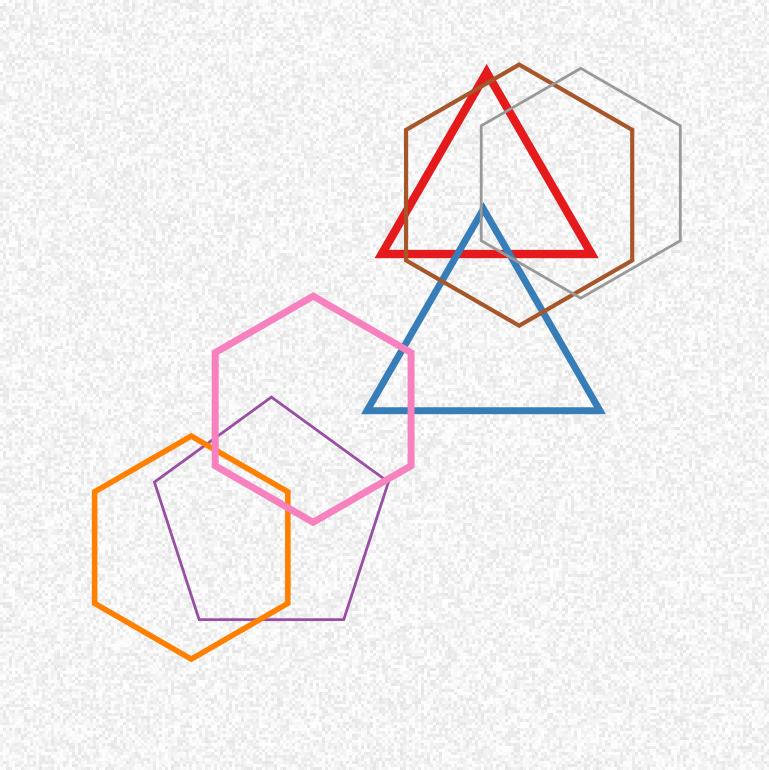[{"shape": "triangle", "thickness": 3, "radius": 0.79, "center": [0.632, 0.749]}, {"shape": "triangle", "thickness": 2.5, "radius": 0.87, "center": [0.628, 0.554]}, {"shape": "pentagon", "thickness": 1, "radius": 0.8, "center": [0.353, 0.325]}, {"shape": "hexagon", "thickness": 2, "radius": 0.72, "center": [0.248, 0.289]}, {"shape": "hexagon", "thickness": 1.5, "radius": 0.85, "center": [0.674, 0.747]}, {"shape": "hexagon", "thickness": 2.5, "radius": 0.73, "center": [0.407, 0.469]}, {"shape": "hexagon", "thickness": 1, "radius": 0.75, "center": [0.754, 0.762]}]